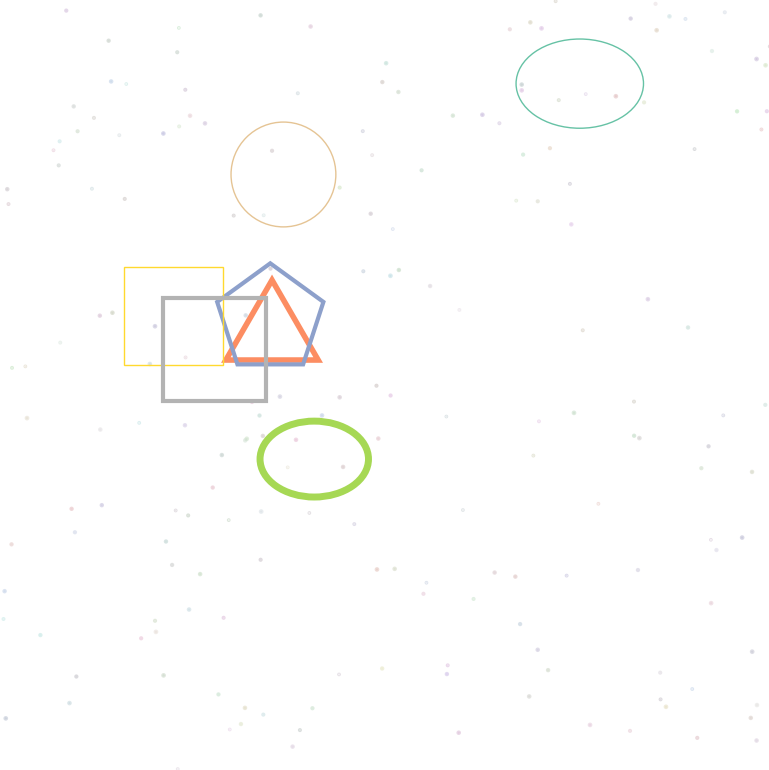[{"shape": "oval", "thickness": 0.5, "radius": 0.41, "center": [0.753, 0.891]}, {"shape": "triangle", "thickness": 2, "radius": 0.35, "center": [0.353, 0.567]}, {"shape": "pentagon", "thickness": 1.5, "radius": 0.36, "center": [0.351, 0.585]}, {"shape": "oval", "thickness": 2.5, "radius": 0.35, "center": [0.408, 0.404]}, {"shape": "square", "thickness": 0.5, "radius": 0.32, "center": [0.226, 0.59]}, {"shape": "circle", "thickness": 0.5, "radius": 0.34, "center": [0.368, 0.773]}, {"shape": "square", "thickness": 1.5, "radius": 0.33, "center": [0.279, 0.547]}]